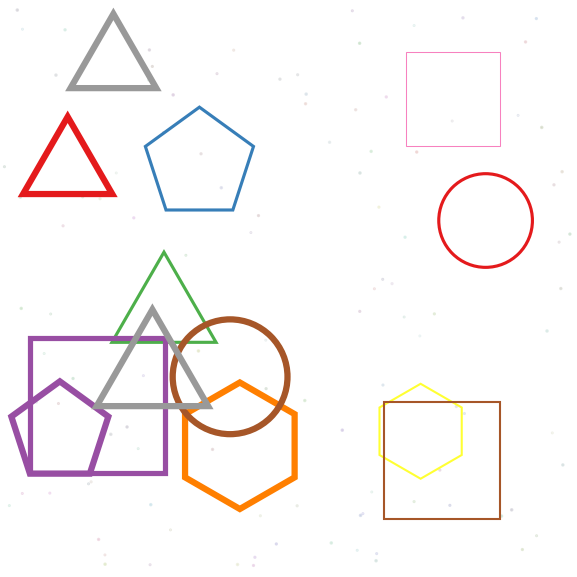[{"shape": "triangle", "thickness": 3, "radius": 0.45, "center": [0.117, 0.708]}, {"shape": "circle", "thickness": 1.5, "radius": 0.41, "center": [0.841, 0.617]}, {"shape": "pentagon", "thickness": 1.5, "radius": 0.49, "center": [0.345, 0.715]}, {"shape": "triangle", "thickness": 1.5, "radius": 0.52, "center": [0.284, 0.458]}, {"shape": "square", "thickness": 2.5, "radius": 0.58, "center": [0.169, 0.296]}, {"shape": "pentagon", "thickness": 3, "radius": 0.44, "center": [0.104, 0.25]}, {"shape": "hexagon", "thickness": 3, "radius": 0.55, "center": [0.415, 0.227]}, {"shape": "hexagon", "thickness": 1, "radius": 0.41, "center": [0.728, 0.252]}, {"shape": "circle", "thickness": 3, "radius": 0.5, "center": [0.398, 0.347]}, {"shape": "square", "thickness": 1, "radius": 0.5, "center": [0.766, 0.202]}, {"shape": "square", "thickness": 0.5, "radius": 0.41, "center": [0.785, 0.828]}, {"shape": "triangle", "thickness": 3, "radius": 0.56, "center": [0.264, 0.352]}, {"shape": "triangle", "thickness": 3, "radius": 0.43, "center": [0.196, 0.889]}]